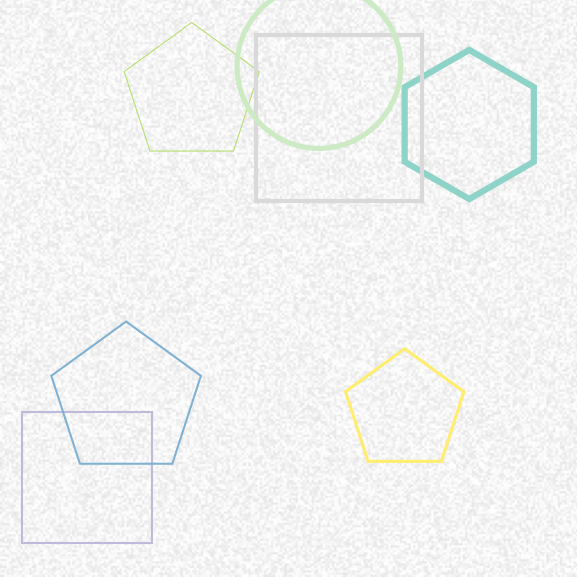[{"shape": "hexagon", "thickness": 3, "radius": 0.65, "center": [0.813, 0.784]}, {"shape": "square", "thickness": 1, "radius": 0.57, "center": [0.151, 0.172]}, {"shape": "pentagon", "thickness": 1, "radius": 0.68, "center": [0.218, 0.306]}, {"shape": "pentagon", "thickness": 0.5, "radius": 0.62, "center": [0.332, 0.837]}, {"shape": "square", "thickness": 2, "radius": 0.72, "center": [0.587, 0.795]}, {"shape": "circle", "thickness": 2.5, "radius": 0.71, "center": [0.552, 0.884]}, {"shape": "pentagon", "thickness": 1.5, "radius": 0.54, "center": [0.701, 0.287]}]